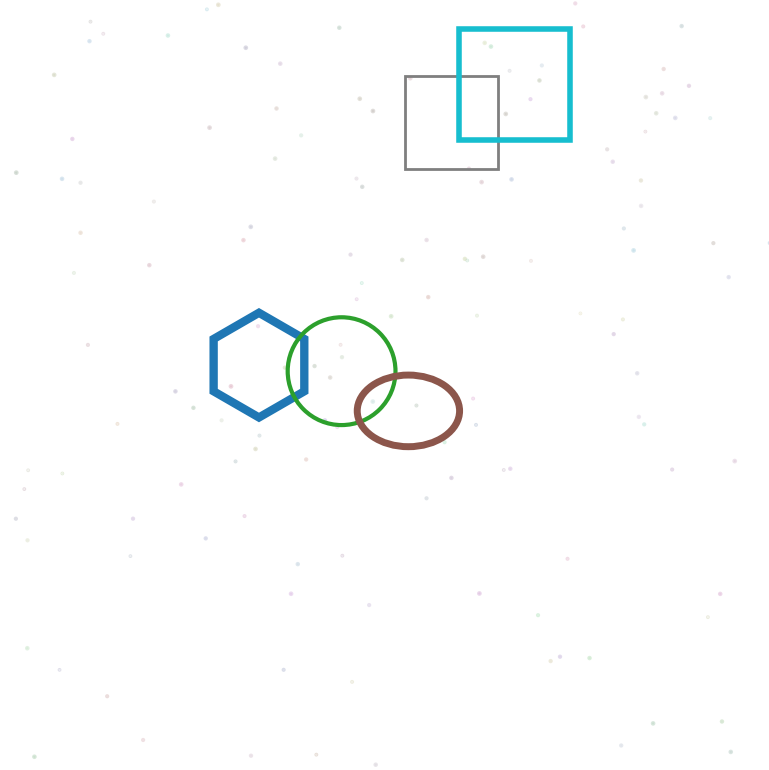[{"shape": "hexagon", "thickness": 3, "radius": 0.34, "center": [0.336, 0.526]}, {"shape": "circle", "thickness": 1.5, "radius": 0.35, "center": [0.444, 0.518]}, {"shape": "oval", "thickness": 2.5, "radius": 0.33, "center": [0.53, 0.466]}, {"shape": "square", "thickness": 1, "radius": 0.3, "center": [0.587, 0.841]}, {"shape": "square", "thickness": 2, "radius": 0.36, "center": [0.668, 0.891]}]